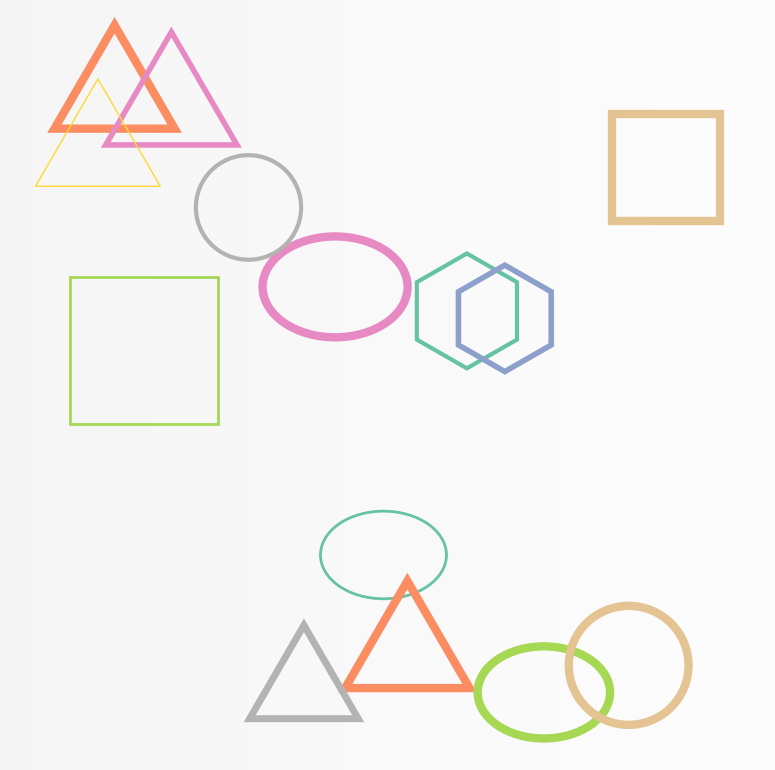[{"shape": "oval", "thickness": 1, "radius": 0.41, "center": [0.495, 0.279]}, {"shape": "hexagon", "thickness": 1.5, "radius": 0.37, "center": [0.602, 0.596]}, {"shape": "triangle", "thickness": 3, "radius": 0.46, "center": [0.526, 0.153]}, {"shape": "triangle", "thickness": 3, "radius": 0.45, "center": [0.148, 0.878]}, {"shape": "hexagon", "thickness": 2, "radius": 0.35, "center": [0.651, 0.587]}, {"shape": "triangle", "thickness": 2, "radius": 0.49, "center": [0.221, 0.861]}, {"shape": "oval", "thickness": 3, "radius": 0.47, "center": [0.432, 0.627]}, {"shape": "square", "thickness": 1, "radius": 0.48, "center": [0.186, 0.545]}, {"shape": "oval", "thickness": 3, "radius": 0.43, "center": [0.702, 0.101]}, {"shape": "triangle", "thickness": 0.5, "radius": 0.46, "center": [0.126, 0.805]}, {"shape": "circle", "thickness": 3, "radius": 0.39, "center": [0.811, 0.136]}, {"shape": "square", "thickness": 3, "radius": 0.35, "center": [0.859, 0.783]}, {"shape": "triangle", "thickness": 2.5, "radius": 0.4, "center": [0.392, 0.107]}, {"shape": "circle", "thickness": 1.5, "radius": 0.34, "center": [0.321, 0.731]}]